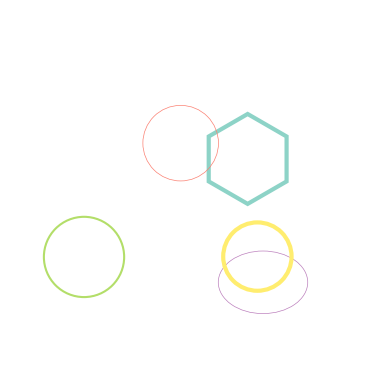[{"shape": "hexagon", "thickness": 3, "radius": 0.58, "center": [0.643, 0.587]}, {"shape": "circle", "thickness": 0.5, "radius": 0.49, "center": [0.469, 0.628]}, {"shape": "circle", "thickness": 1.5, "radius": 0.52, "center": [0.218, 0.333]}, {"shape": "oval", "thickness": 0.5, "radius": 0.58, "center": [0.683, 0.267]}, {"shape": "circle", "thickness": 3, "radius": 0.44, "center": [0.669, 0.334]}]